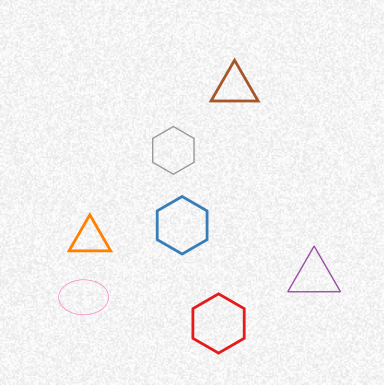[{"shape": "hexagon", "thickness": 2, "radius": 0.38, "center": [0.568, 0.16]}, {"shape": "hexagon", "thickness": 2, "radius": 0.37, "center": [0.473, 0.415]}, {"shape": "triangle", "thickness": 1, "radius": 0.4, "center": [0.816, 0.282]}, {"shape": "triangle", "thickness": 2, "radius": 0.31, "center": [0.233, 0.38]}, {"shape": "triangle", "thickness": 2, "radius": 0.35, "center": [0.609, 0.773]}, {"shape": "oval", "thickness": 0.5, "radius": 0.32, "center": [0.217, 0.228]}, {"shape": "hexagon", "thickness": 1, "radius": 0.31, "center": [0.45, 0.609]}]